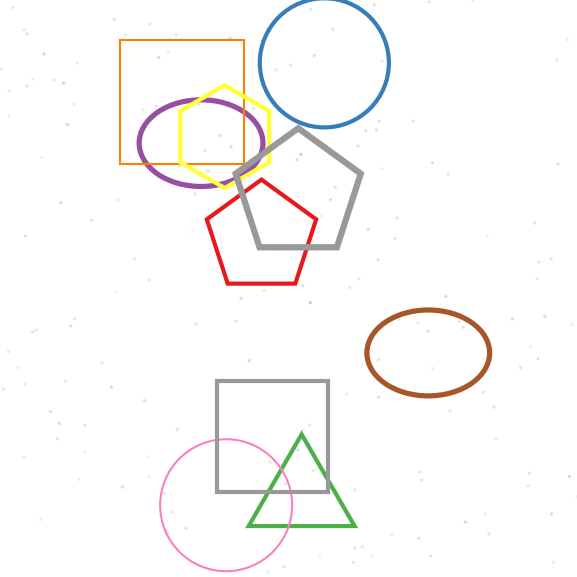[{"shape": "pentagon", "thickness": 2, "radius": 0.5, "center": [0.453, 0.589]}, {"shape": "circle", "thickness": 2, "radius": 0.56, "center": [0.562, 0.89]}, {"shape": "triangle", "thickness": 2, "radius": 0.53, "center": [0.522, 0.141]}, {"shape": "oval", "thickness": 2.5, "radius": 0.54, "center": [0.348, 0.751]}, {"shape": "square", "thickness": 1, "radius": 0.53, "center": [0.315, 0.823]}, {"shape": "hexagon", "thickness": 2, "radius": 0.44, "center": [0.389, 0.763]}, {"shape": "oval", "thickness": 2.5, "radius": 0.53, "center": [0.742, 0.388]}, {"shape": "circle", "thickness": 1, "radius": 0.57, "center": [0.392, 0.124]}, {"shape": "square", "thickness": 2, "radius": 0.48, "center": [0.472, 0.243]}, {"shape": "pentagon", "thickness": 3, "radius": 0.57, "center": [0.516, 0.663]}]